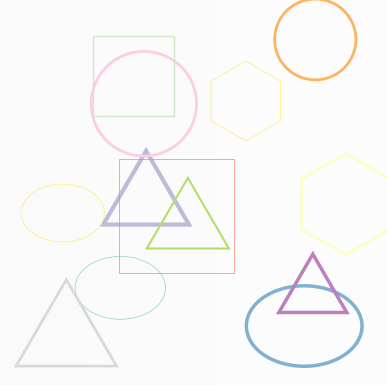[{"shape": "oval", "thickness": 0.5, "radius": 0.58, "center": [0.31, 0.252]}, {"shape": "hexagon", "thickness": 1.5, "radius": 0.66, "center": [0.892, 0.47]}, {"shape": "triangle", "thickness": 3, "radius": 0.64, "center": [0.377, 0.481]}, {"shape": "square", "thickness": 0.5, "radius": 0.74, "center": [0.456, 0.438]}, {"shape": "oval", "thickness": 2.5, "radius": 0.75, "center": [0.785, 0.153]}, {"shape": "circle", "thickness": 2, "radius": 0.52, "center": [0.814, 0.898]}, {"shape": "triangle", "thickness": 1.5, "radius": 0.61, "center": [0.485, 0.416]}, {"shape": "circle", "thickness": 2, "radius": 0.68, "center": [0.371, 0.731]}, {"shape": "triangle", "thickness": 2, "radius": 0.75, "center": [0.171, 0.124]}, {"shape": "triangle", "thickness": 2.5, "radius": 0.51, "center": [0.807, 0.239]}, {"shape": "square", "thickness": 1, "radius": 0.52, "center": [0.344, 0.803]}, {"shape": "hexagon", "thickness": 0.5, "radius": 0.52, "center": [0.634, 0.738]}, {"shape": "oval", "thickness": 0.5, "radius": 0.54, "center": [0.162, 0.447]}]